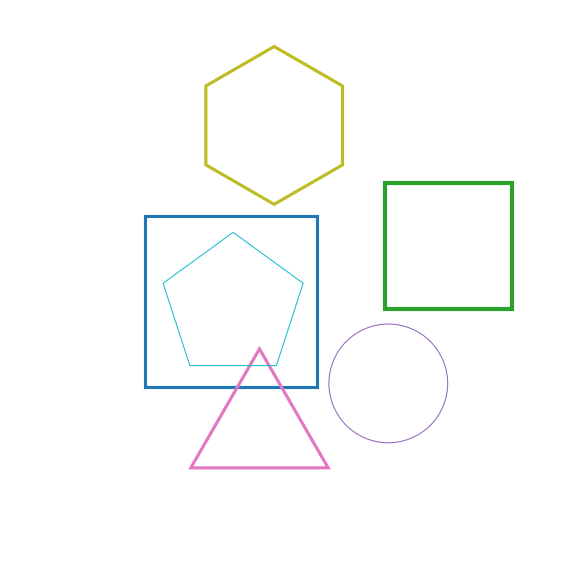[{"shape": "square", "thickness": 1.5, "radius": 0.74, "center": [0.4, 0.477]}, {"shape": "square", "thickness": 2, "radius": 0.55, "center": [0.777, 0.573]}, {"shape": "circle", "thickness": 0.5, "radius": 0.51, "center": [0.672, 0.335]}, {"shape": "triangle", "thickness": 1.5, "radius": 0.69, "center": [0.449, 0.258]}, {"shape": "hexagon", "thickness": 1.5, "radius": 0.68, "center": [0.475, 0.782]}, {"shape": "pentagon", "thickness": 0.5, "radius": 0.64, "center": [0.404, 0.469]}]